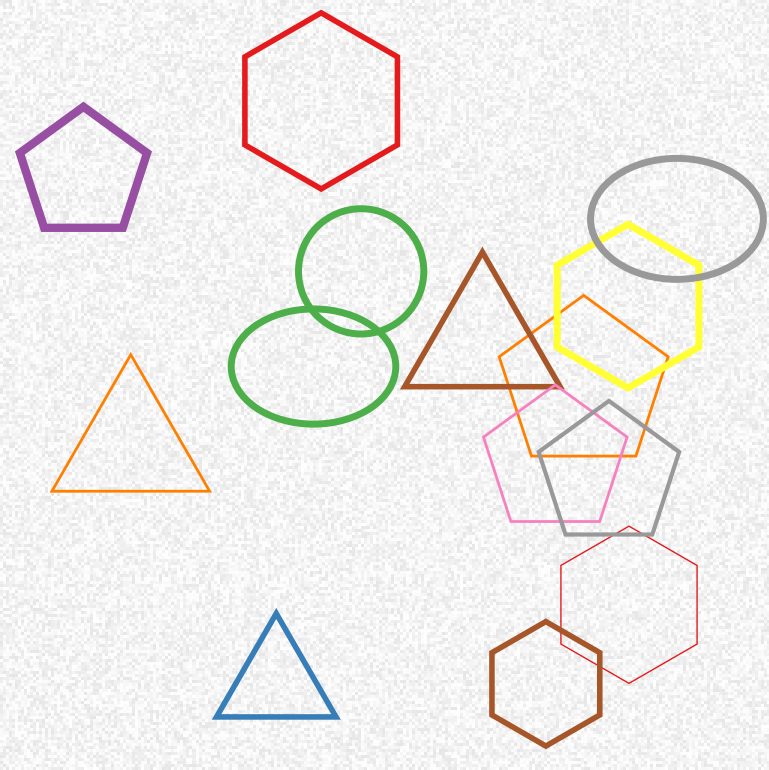[{"shape": "hexagon", "thickness": 2, "radius": 0.57, "center": [0.417, 0.869]}, {"shape": "hexagon", "thickness": 0.5, "radius": 0.51, "center": [0.817, 0.215]}, {"shape": "triangle", "thickness": 2, "radius": 0.45, "center": [0.359, 0.114]}, {"shape": "circle", "thickness": 2.5, "radius": 0.41, "center": [0.469, 0.648]}, {"shape": "oval", "thickness": 2.5, "radius": 0.53, "center": [0.407, 0.524]}, {"shape": "pentagon", "thickness": 3, "radius": 0.43, "center": [0.108, 0.774]}, {"shape": "pentagon", "thickness": 1, "radius": 0.58, "center": [0.758, 0.501]}, {"shape": "triangle", "thickness": 1, "radius": 0.59, "center": [0.17, 0.421]}, {"shape": "hexagon", "thickness": 2.5, "radius": 0.53, "center": [0.816, 0.602]}, {"shape": "triangle", "thickness": 2, "radius": 0.58, "center": [0.627, 0.556]}, {"shape": "hexagon", "thickness": 2, "radius": 0.4, "center": [0.709, 0.112]}, {"shape": "pentagon", "thickness": 1, "radius": 0.49, "center": [0.721, 0.402]}, {"shape": "oval", "thickness": 2.5, "radius": 0.56, "center": [0.879, 0.716]}, {"shape": "pentagon", "thickness": 1.5, "radius": 0.48, "center": [0.791, 0.383]}]